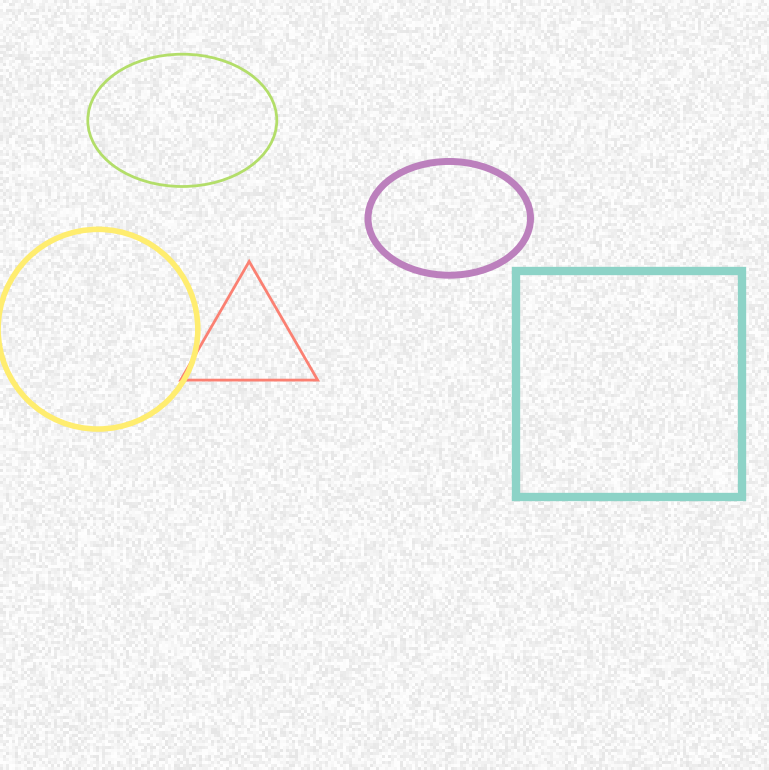[{"shape": "square", "thickness": 3, "radius": 0.73, "center": [0.817, 0.502]}, {"shape": "triangle", "thickness": 1, "radius": 0.51, "center": [0.324, 0.558]}, {"shape": "oval", "thickness": 1, "radius": 0.61, "center": [0.237, 0.844]}, {"shape": "oval", "thickness": 2.5, "radius": 0.53, "center": [0.583, 0.716]}, {"shape": "circle", "thickness": 2, "radius": 0.65, "center": [0.127, 0.572]}]